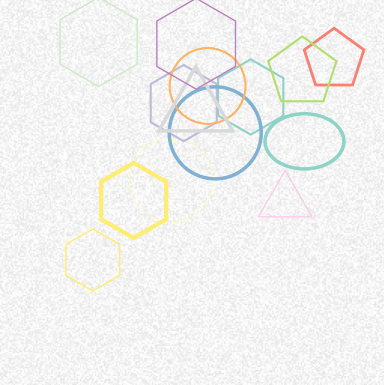[{"shape": "oval", "thickness": 2.5, "radius": 0.51, "center": [0.791, 0.633]}, {"shape": "hexagon", "thickness": 1.5, "radius": 0.49, "center": [0.651, 0.748]}, {"shape": "circle", "thickness": 0.5, "radius": 0.54, "center": [0.445, 0.532]}, {"shape": "hexagon", "thickness": 1.5, "radius": 0.5, "center": [0.477, 0.732]}, {"shape": "pentagon", "thickness": 2, "radius": 0.41, "center": [0.868, 0.845]}, {"shape": "circle", "thickness": 2.5, "radius": 0.6, "center": [0.559, 0.655]}, {"shape": "circle", "thickness": 1.5, "radius": 0.49, "center": [0.539, 0.777]}, {"shape": "pentagon", "thickness": 1.5, "radius": 0.47, "center": [0.785, 0.812]}, {"shape": "triangle", "thickness": 1, "radius": 0.4, "center": [0.741, 0.477]}, {"shape": "triangle", "thickness": 2.5, "radius": 0.55, "center": [0.509, 0.716]}, {"shape": "hexagon", "thickness": 1, "radius": 0.59, "center": [0.51, 0.886]}, {"shape": "hexagon", "thickness": 1, "radius": 0.58, "center": [0.256, 0.891]}, {"shape": "hexagon", "thickness": 1, "radius": 0.4, "center": [0.241, 0.325]}, {"shape": "hexagon", "thickness": 3, "radius": 0.49, "center": [0.347, 0.479]}]